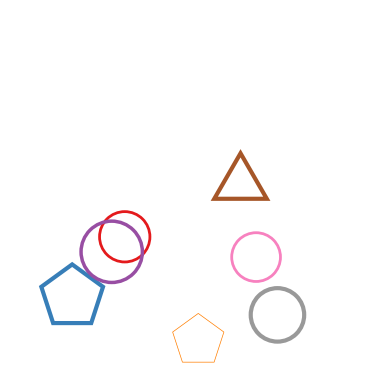[{"shape": "circle", "thickness": 2, "radius": 0.33, "center": [0.324, 0.385]}, {"shape": "pentagon", "thickness": 3, "radius": 0.42, "center": [0.187, 0.229]}, {"shape": "circle", "thickness": 2.5, "radius": 0.4, "center": [0.29, 0.346]}, {"shape": "pentagon", "thickness": 0.5, "radius": 0.35, "center": [0.515, 0.116]}, {"shape": "triangle", "thickness": 3, "radius": 0.39, "center": [0.625, 0.523]}, {"shape": "circle", "thickness": 2, "radius": 0.32, "center": [0.665, 0.332]}, {"shape": "circle", "thickness": 3, "radius": 0.35, "center": [0.721, 0.182]}]